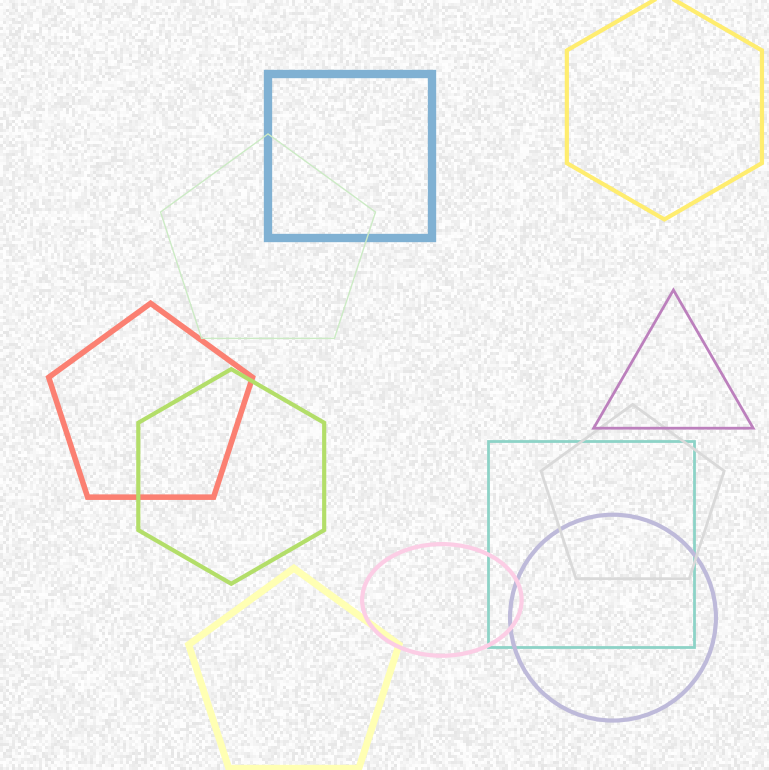[{"shape": "square", "thickness": 1, "radius": 0.67, "center": [0.768, 0.294]}, {"shape": "pentagon", "thickness": 2.5, "radius": 0.72, "center": [0.382, 0.118]}, {"shape": "circle", "thickness": 1.5, "radius": 0.67, "center": [0.796, 0.198]}, {"shape": "pentagon", "thickness": 2, "radius": 0.7, "center": [0.196, 0.467]}, {"shape": "square", "thickness": 3, "radius": 0.53, "center": [0.455, 0.797]}, {"shape": "hexagon", "thickness": 1.5, "radius": 0.7, "center": [0.3, 0.381]}, {"shape": "oval", "thickness": 1.5, "radius": 0.52, "center": [0.574, 0.221]}, {"shape": "pentagon", "thickness": 1, "radius": 0.63, "center": [0.822, 0.35]}, {"shape": "triangle", "thickness": 1, "radius": 0.6, "center": [0.875, 0.504]}, {"shape": "pentagon", "thickness": 0.5, "radius": 0.73, "center": [0.348, 0.679]}, {"shape": "hexagon", "thickness": 1.5, "radius": 0.73, "center": [0.863, 0.861]}]